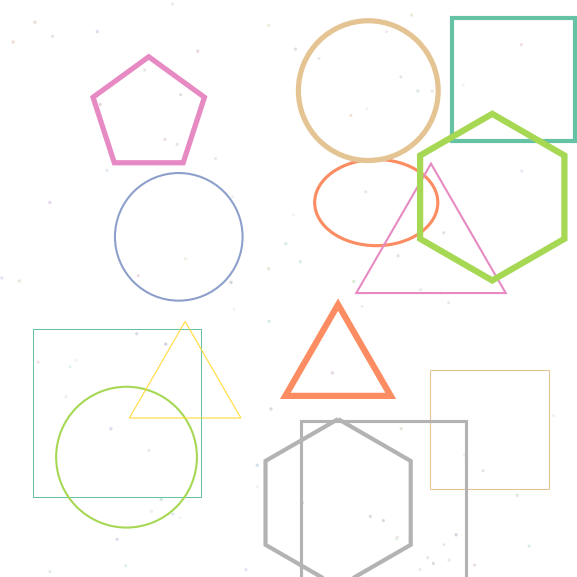[{"shape": "square", "thickness": 2, "radius": 0.53, "center": [0.889, 0.862]}, {"shape": "square", "thickness": 0.5, "radius": 0.73, "center": [0.203, 0.283]}, {"shape": "triangle", "thickness": 3, "radius": 0.53, "center": [0.585, 0.366]}, {"shape": "oval", "thickness": 1.5, "radius": 0.53, "center": [0.652, 0.648]}, {"shape": "circle", "thickness": 1, "radius": 0.55, "center": [0.31, 0.589]}, {"shape": "pentagon", "thickness": 2.5, "radius": 0.51, "center": [0.258, 0.799]}, {"shape": "triangle", "thickness": 1, "radius": 0.75, "center": [0.746, 0.566]}, {"shape": "circle", "thickness": 1, "radius": 0.61, "center": [0.219, 0.208]}, {"shape": "hexagon", "thickness": 3, "radius": 0.72, "center": [0.852, 0.658]}, {"shape": "triangle", "thickness": 0.5, "radius": 0.56, "center": [0.321, 0.331]}, {"shape": "square", "thickness": 0.5, "radius": 0.52, "center": [0.847, 0.255]}, {"shape": "circle", "thickness": 2.5, "radius": 0.61, "center": [0.638, 0.842]}, {"shape": "square", "thickness": 1.5, "radius": 0.71, "center": [0.664, 0.128]}, {"shape": "hexagon", "thickness": 2, "radius": 0.73, "center": [0.585, 0.128]}]